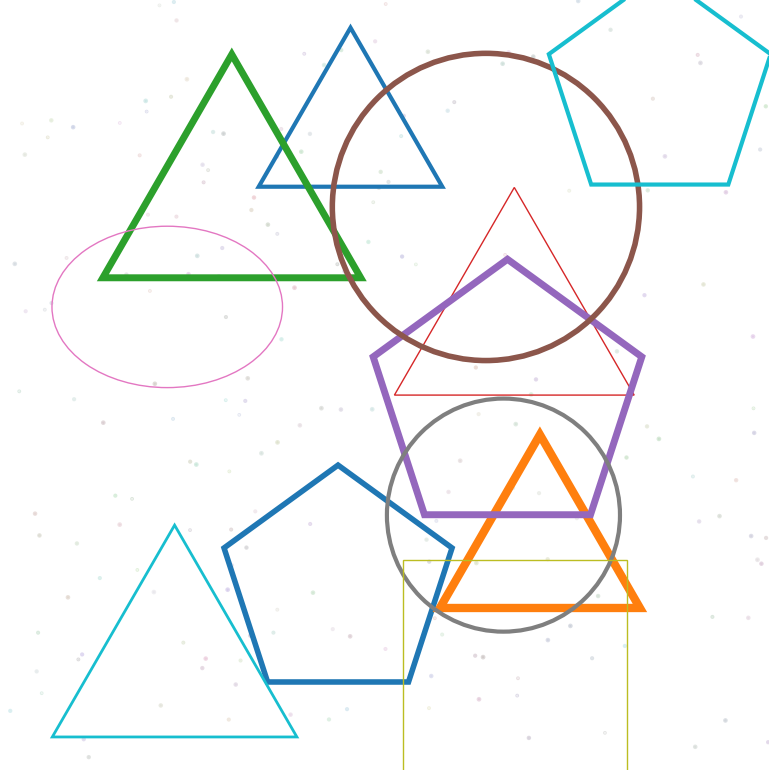[{"shape": "triangle", "thickness": 1.5, "radius": 0.69, "center": [0.455, 0.826]}, {"shape": "pentagon", "thickness": 2, "radius": 0.78, "center": [0.439, 0.24]}, {"shape": "triangle", "thickness": 3, "radius": 0.75, "center": [0.701, 0.285]}, {"shape": "triangle", "thickness": 2.5, "radius": 0.97, "center": [0.301, 0.736]}, {"shape": "triangle", "thickness": 0.5, "radius": 0.9, "center": [0.668, 0.577]}, {"shape": "pentagon", "thickness": 2.5, "radius": 0.92, "center": [0.659, 0.48]}, {"shape": "circle", "thickness": 2, "radius": 1.0, "center": [0.631, 0.731]}, {"shape": "oval", "thickness": 0.5, "radius": 0.75, "center": [0.217, 0.601]}, {"shape": "circle", "thickness": 1.5, "radius": 0.76, "center": [0.654, 0.331]}, {"shape": "square", "thickness": 0.5, "radius": 0.73, "center": [0.669, 0.127]}, {"shape": "pentagon", "thickness": 1.5, "radius": 0.76, "center": [0.857, 0.883]}, {"shape": "triangle", "thickness": 1, "radius": 0.92, "center": [0.227, 0.135]}]